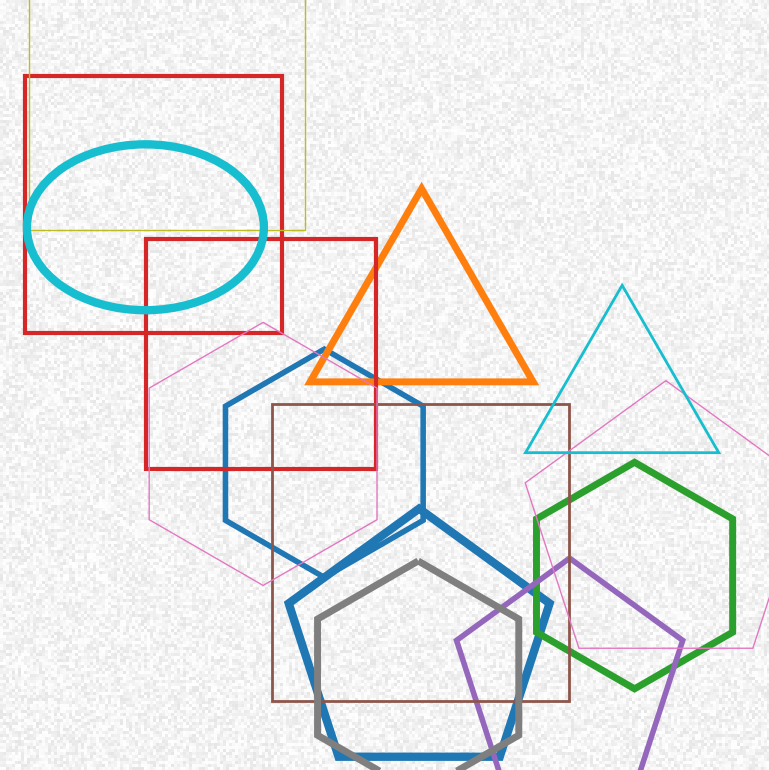[{"shape": "hexagon", "thickness": 2, "radius": 0.74, "center": [0.421, 0.398]}, {"shape": "pentagon", "thickness": 3, "radius": 0.89, "center": [0.544, 0.161]}, {"shape": "triangle", "thickness": 2.5, "radius": 0.84, "center": [0.548, 0.588]}, {"shape": "hexagon", "thickness": 2.5, "radius": 0.74, "center": [0.824, 0.253]}, {"shape": "square", "thickness": 1.5, "radius": 0.84, "center": [0.199, 0.735]}, {"shape": "square", "thickness": 1.5, "radius": 0.75, "center": [0.339, 0.54]}, {"shape": "pentagon", "thickness": 2, "radius": 0.77, "center": [0.74, 0.121]}, {"shape": "square", "thickness": 1, "radius": 0.96, "center": [0.546, 0.283]}, {"shape": "hexagon", "thickness": 0.5, "radius": 0.85, "center": [0.342, 0.41]}, {"shape": "pentagon", "thickness": 0.5, "radius": 0.96, "center": [0.865, 0.314]}, {"shape": "hexagon", "thickness": 2.5, "radius": 0.75, "center": [0.543, 0.121]}, {"shape": "square", "thickness": 0.5, "radius": 0.9, "center": [0.217, 0.88]}, {"shape": "oval", "thickness": 3, "radius": 0.77, "center": [0.189, 0.705]}, {"shape": "triangle", "thickness": 1, "radius": 0.72, "center": [0.808, 0.485]}]